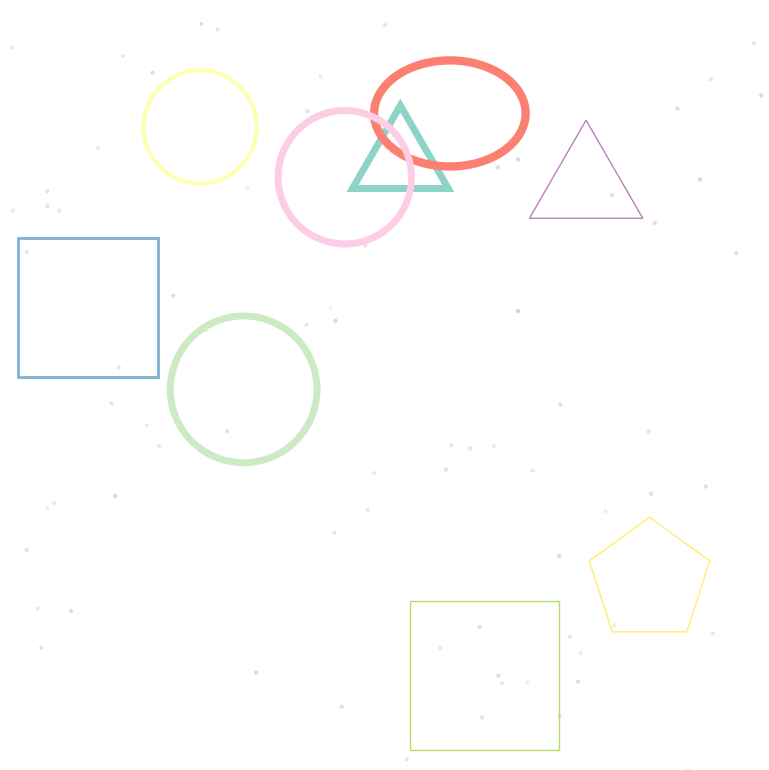[{"shape": "triangle", "thickness": 2.5, "radius": 0.36, "center": [0.52, 0.791]}, {"shape": "circle", "thickness": 1.5, "radius": 0.37, "center": [0.26, 0.835]}, {"shape": "oval", "thickness": 3, "radius": 0.49, "center": [0.584, 0.853]}, {"shape": "square", "thickness": 1, "radius": 0.45, "center": [0.114, 0.601]}, {"shape": "square", "thickness": 0.5, "radius": 0.48, "center": [0.63, 0.122]}, {"shape": "circle", "thickness": 2.5, "radius": 0.43, "center": [0.448, 0.77]}, {"shape": "triangle", "thickness": 0.5, "radius": 0.42, "center": [0.761, 0.759]}, {"shape": "circle", "thickness": 2.5, "radius": 0.48, "center": [0.316, 0.494]}, {"shape": "pentagon", "thickness": 0.5, "radius": 0.41, "center": [0.844, 0.246]}]